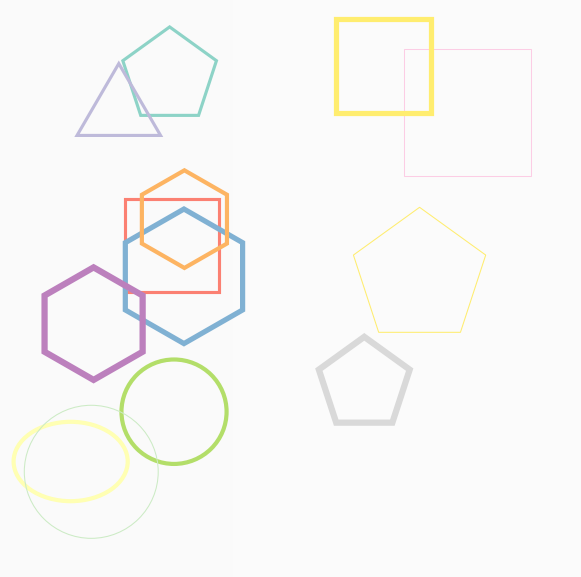[{"shape": "pentagon", "thickness": 1.5, "radius": 0.42, "center": [0.292, 0.868]}, {"shape": "oval", "thickness": 2, "radius": 0.49, "center": [0.122, 0.2]}, {"shape": "triangle", "thickness": 1.5, "radius": 0.41, "center": [0.204, 0.806]}, {"shape": "square", "thickness": 1.5, "radius": 0.4, "center": [0.296, 0.574]}, {"shape": "hexagon", "thickness": 2.5, "radius": 0.58, "center": [0.316, 0.521]}, {"shape": "hexagon", "thickness": 2, "radius": 0.42, "center": [0.317, 0.62]}, {"shape": "circle", "thickness": 2, "radius": 0.45, "center": [0.299, 0.286]}, {"shape": "square", "thickness": 0.5, "radius": 0.55, "center": [0.805, 0.804]}, {"shape": "pentagon", "thickness": 3, "radius": 0.41, "center": [0.627, 0.334]}, {"shape": "hexagon", "thickness": 3, "radius": 0.49, "center": [0.161, 0.439]}, {"shape": "circle", "thickness": 0.5, "radius": 0.58, "center": [0.157, 0.182]}, {"shape": "pentagon", "thickness": 0.5, "radius": 0.6, "center": [0.722, 0.52]}, {"shape": "square", "thickness": 2.5, "radius": 0.41, "center": [0.66, 0.885]}]